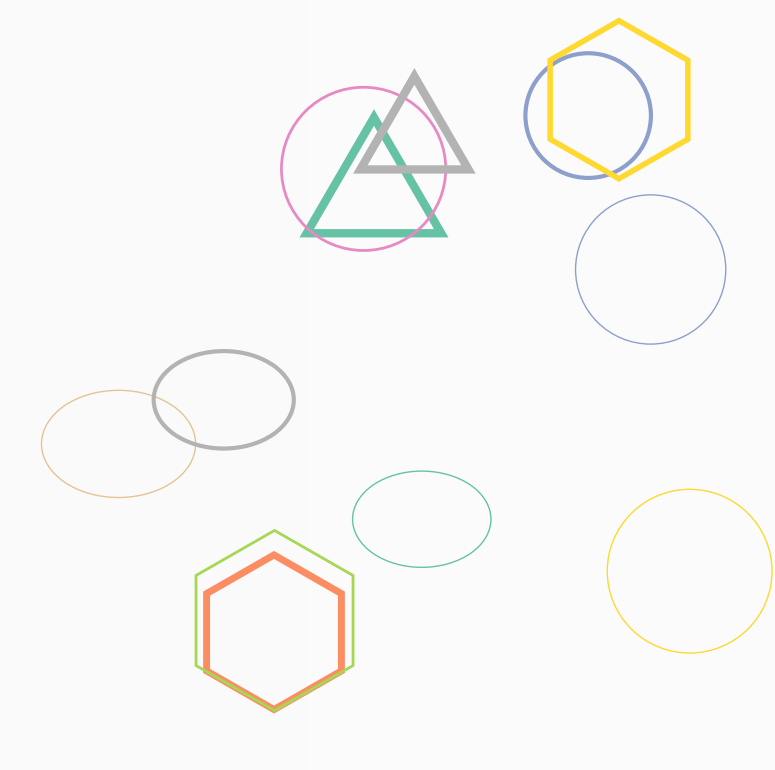[{"shape": "triangle", "thickness": 3, "radius": 0.5, "center": [0.483, 0.747]}, {"shape": "oval", "thickness": 0.5, "radius": 0.45, "center": [0.544, 0.326]}, {"shape": "hexagon", "thickness": 2.5, "radius": 0.5, "center": [0.354, 0.179]}, {"shape": "circle", "thickness": 0.5, "radius": 0.48, "center": [0.84, 0.65]}, {"shape": "circle", "thickness": 1.5, "radius": 0.4, "center": [0.759, 0.85]}, {"shape": "circle", "thickness": 1, "radius": 0.53, "center": [0.469, 0.781]}, {"shape": "hexagon", "thickness": 1, "radius": 0.58, "center": [0.354, 0.194]}, {"shape": "hexagon", "thickness": 2, "radius": 0.51, "center": [0.799, 0.871]}, {"shape": "circle", "thickness": 0.5, "radius": 0.53, "center": [0.89, 0.258]}, {"shape": "oval", "thickness": 0.5, "radius": 0.5, "center": [0.153, 0.423]}, {"shape": "triangle", "thickness": 3, "radius": 0.4, "center": [0.535, 0.82]}, {"shape": "oval", "thickness": 1.5, "radius": 0.45, "center": [0.289, 0.481]}]